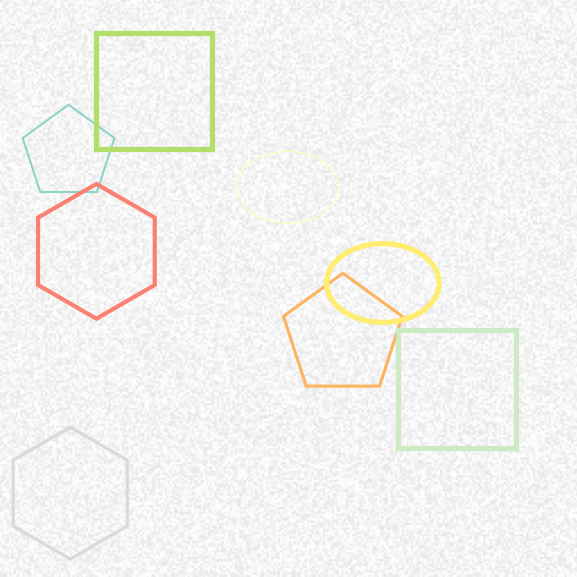[{"shape": "pentagon", "thickness": 1, "radius": 0.42, "center": [0.119, 0.734]}, {"shape": "oval", "thickness": 0.5, "radius": 0.44, "center": [0.497, 0.675]}, {"shape": "hexagon", "thickness": 2, "radius": 0.58, "center": [0.167, 0.564]}, {"shape": "pentagon", "thickness": 1.5, "radius": 0.54, "center": [0.594, 0.418]}, {"shape": "square", "thickness": 2.5, "radius": 0.5, "center": [0.266, 0.842]}, {"shape": "hexagon", "thickness": 1.5, "radius": 0.57, "center": [0.122, 0.145]}, {"shape": "square", "thickness": 2.5, "radius": 0.51, "center": [0.792, 0.326]}, {"shape": "oval", "thickness": 2.5, "radius": 0.49, "center": [0.663, 0.509]}]